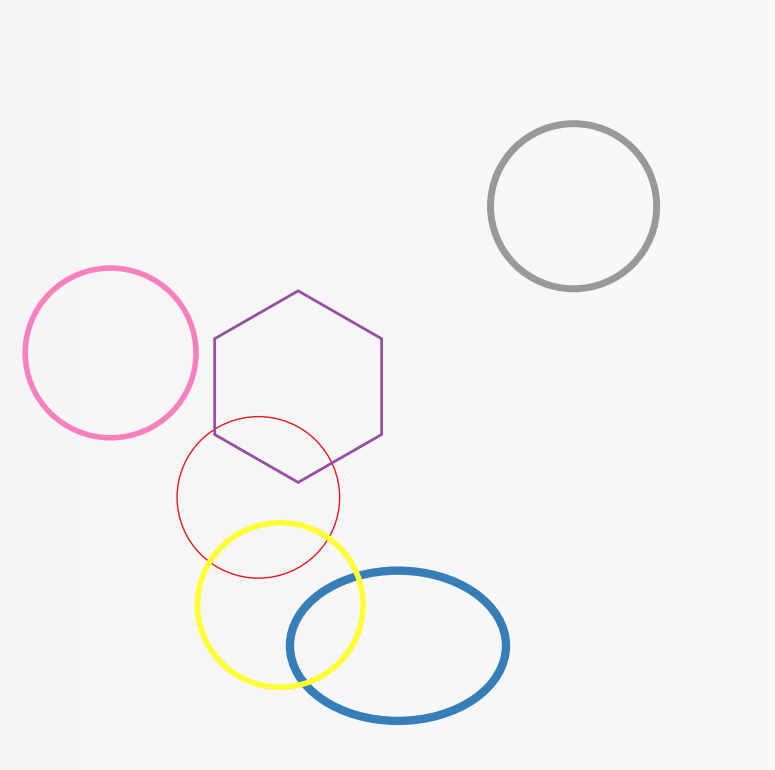[{"shape": "circle", "thickness": 0.5, "radius": 0.52, "center": [0.333, 0.354]}, {"shape": "oval", "thickness": 3, "radius": 0.7, "center": [0.513, 0.161]}, {"shape": "hexagon", "thickness": 1, "radius": 0.62, "center": [0.385, 0.498]}, {"shape": "circle", "thickness": 2, "radius": 0.53, "center": [0.362, 0.214]}, {"shape": "circle", "thickness": 2, "radius": 0.55, "center": [0.143, 0.542]}, {"shape": "circle", "thickness": 2.5, "radius": 0.54, "center": [0.74, 0.732]}]